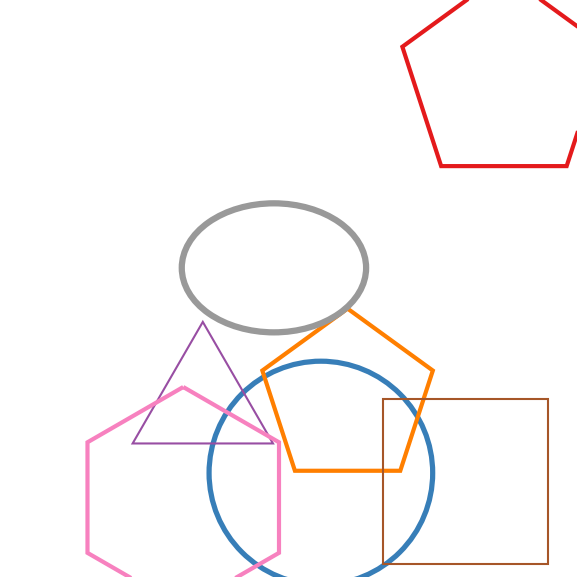[{"shape": "pentagon", "thickness": 2, "radius": 0.92, "center": [0.873, 0.861]}, {"shape": "circle", "thickness": 2.5, "radius": 0.97, "center": [0.556, 0.18]}, {"shape": "triangle", "thickness": 1, "radius": 0.7, "center": [0.351, 0.301]}, {"shape": "pentagon", "thickness": 2, "radius": 0.78, "center": [0.602, 0.31]}, {"shape": "square", "thickness": 1, "radius": 0.71, "center": [0.806, 0.165]}, {"shape": "hexagon", "thickness": 2, "radius": 0.96, "center": [0.317, 0.138]}, {"shape": "oval", "thickness": 3, "radius": 0.8, "center": [0.474, 0.535]}]